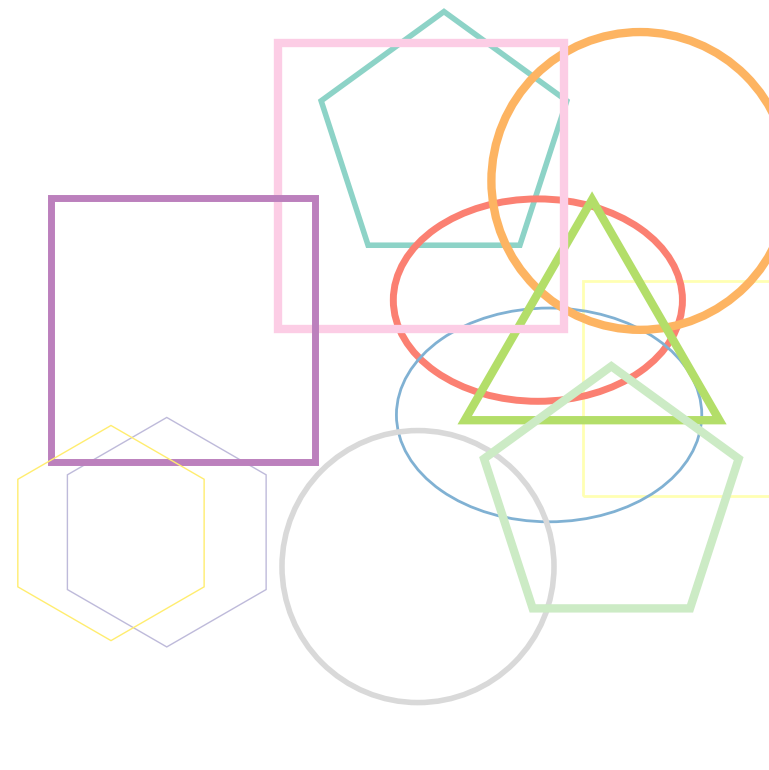[{"shape": "pentagon", "thickness": 2, "radius": 0.84, "center": [0.577, 0.817]}, {"shape": "square", "thickness": 1, "radius": 0.7, "center": [0.898, 0.496]}, {"shape": "hexagon", "thickness": 0.5, "radius": 0.75, "center": [0.217, 0.309]}, {"shape": "oval", "thickness": 2.5, "radius": 0.94, "center": [0.699, 0.61]}, {"shape": "oval", "thickness": 1, "radius": 0.99, "center": [0.713, 0.461]}, {"shape": "circle", "thickness": 3, "radius": 0.97, "center": [0.832, 0.765]}, {"shape": "triangle", "thickness": 3, "radius": 0.95, "center": [0.769, 0.55]}, {"shape": "square", "thickness": 3, "radius": 0.93, "center": [0.547, 0.759]}, {"shape": "circle", "thickness": 2, "radius": 0.88, "center": [0.543, 0.264]}, {"shape": "square", "thickness": 2.5, "radius": 0.86, "center": [0.237, 0.572]}, {"shape": "pentagon", "thickness": 3, "radius": 0.87, "center": [0.794, 0.351]}, {"shape": "hexagon", "thickness": 0.5, "radius": 0.7, "center": [0.144, 0.308]}]